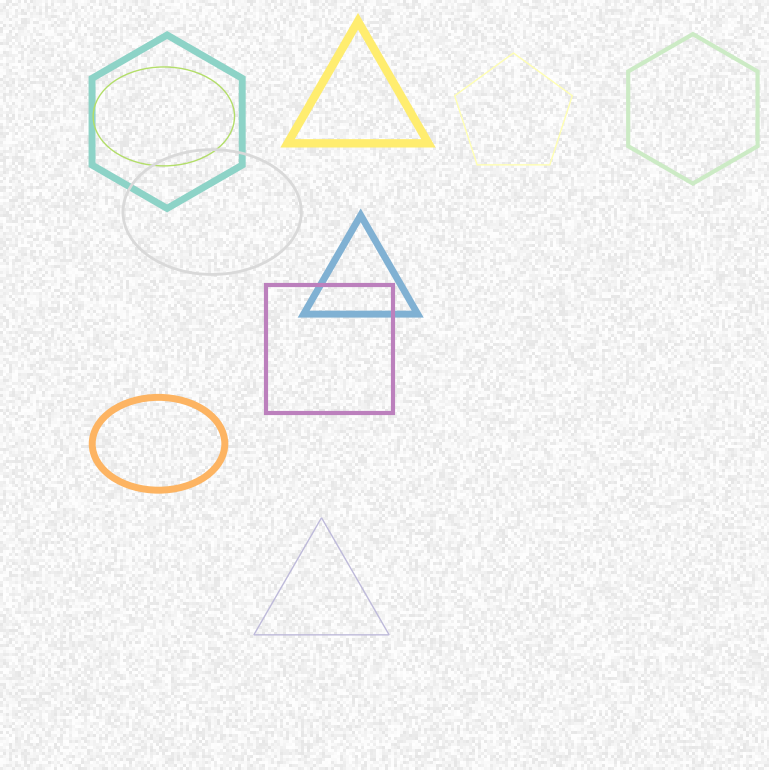[{"shape": "hexagon", "thickness": 2.5, "radius": 0.56, "center": [0.217, 0.842]}, {"shape": "pentagon", "thickness": 0.5, "radius": 0.4, "center": [0.667, 0.851]}, {"shape": "triangle", "thickness": 0.5, "radius": 0.51, "center": [0.418, 0.226]}, {"shape": "triangle", "thickness": 2.5, "radius": 0.43, "center": [0.468, 0.635]}, {"shape": "oval", "thickness": 2.5, "radius": 0.43, "center": [0.206, 0.424]}, {"shape": "oval", "thickness": 0.5, "radius": 0.46, "center": [0.213, 0.849]}, {"shape": "oval", "thickness": 1, "radius": 0.58, "center": [0.276, 0.725]}, {"shape": "square", "thickness": 1.5, "radius": 0.41, "center": [0.428, 0.547]}, {"shape": "hexagon", "thickness": 1.5, "radius": 0.49, "center": [0.9, 0.859]}, {"shape": "triangle", "thickness": 3, "radius": 0.53, "center": [0.465, 0.867]}]